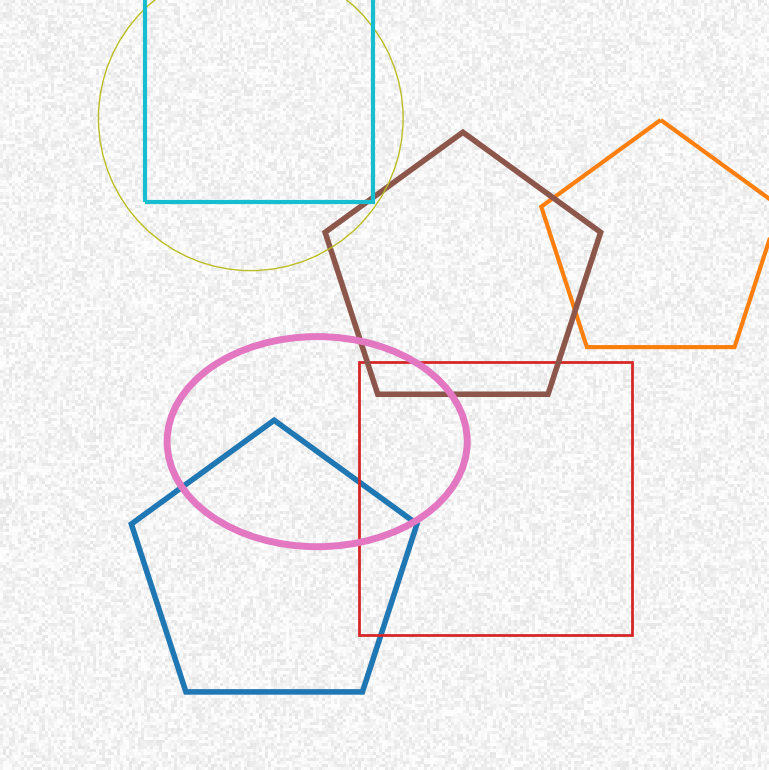[{"shape": "pentagon", "thickness": 2, "radius": 0.98, "center": [0.356, 0.259]}, {"shape": "pentagon", "thickness": 1.5, "radius": 0.82, "center": [0.858, 0.681]}, {"shape": "square", "thickness": 1, "radius": 0.89, "center": [0.643, 0.353]}, {"shape": "pentagon", "thickness": 2, "radius": 0.94, "center": [0.601, 0.64]}, {"shape": "oval", "thickness": 2.5, "radius": 0.97, "center": [0.412, 0.426]}, {"shape": "circle", "thickness": 0.5, "radius": 0.99, "center": [0.326, 0.846]}, {"shape": "square", "thickness": 1.5, "radius": 0.74, "center": [0.336, 0.885]}]